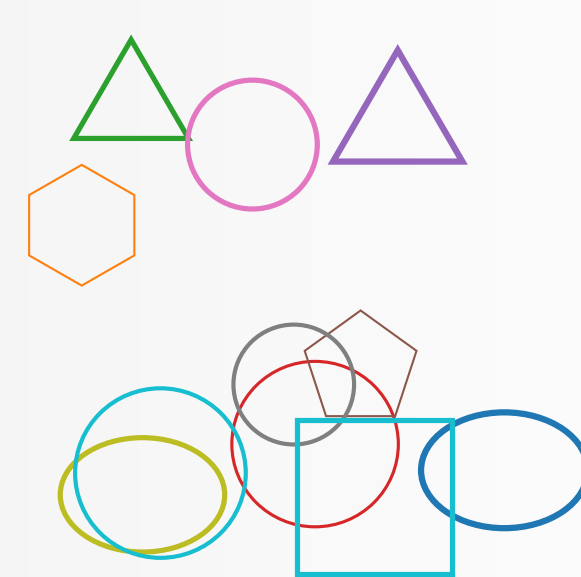[{"shape": "oval", "thickness": 3, "radius": 0.72, "center": [0.868, 0.185]}, {"shape": "hexagon", "thickness": 1, "radius": 0.52, "center": [0.141, 0.609]}, {"shape": "triangle", "thickness": 2.5, "radius": 0.57, "center": [0.226, 0.816]}, {"shape": "circle", "thickness": 1.5, "radius": 0.72, "center": [0.542, 0.23]}, {"shape": "triangle", "thickness": 3, "radius": 0.64, "center": [0.684, 0.784]}, {"shape": "pentagon", "thickness": 1, "radius": 0.51, "center": [0.62, 0.36]}, {"shape": "circle", "thickness": 2.5, "radius": 0.56, "center": [0.434, 0.749]}, {"shape": "circle", "thickness": 2, "radius": 0.52, "center": [0.505, 0.333]}, {"shape": "oval", "thickness": 2.5, "radius": 0.71, "center": [0.245, 0.142]}, {"shape": "circle", "thickness": 2, "radius": 0.73, "center": [0.276, 0.18]}, {"shape": "square", "thickness": 2.5, "radius": 0.67, "center": [0.645, 0.139]}]